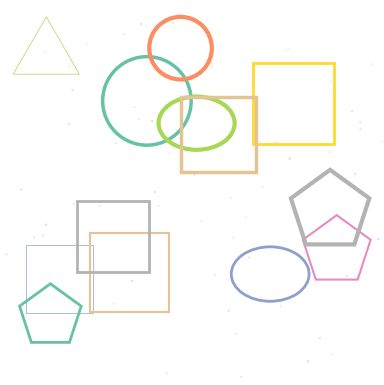[{"shape": "circle", "thickness": 2.5, "radius": 0.57, "center": [0.382, 0.738]}, {"shape": "pentagon", "thickness": 2, "radius": 0.42, "center": [0.131, 0.179]}, {"shape": "circle", "thickness": 3, "radius": 0.41, "center": [0.469, 0.875]}, {"shape": "square", "thickness": 0.5, "radius": 0.44, "center": [0.155, 0.275]}, {"shape": "oval", "thickness": 2, "radius": 0.51, "center": [0.702, 0.288]}, {"shape": "pentagon", "thickness": 1.5, "radius": 0.46, "center": [0.875, 0.349]}, {"shape": "triangle", "thickness": 0.5, "radius": 0.5, "center": [0.12, 0.857]}, {"shape": "oval", "thickness": 3, "radius": 0.49, "center": [0.511, 0.68]}, {"shape": "square", "thickness": 2, "radius": 0.52, "center": [0.763, 0.731]}, {"shape": "square", "thickness": 2.5, "radius": 0.48, "center": [0.567, 0.651]}, {"shape": "square", "thickness": 1.5, "radius": 0.51, "center": [0.337, 0.293]}, {"shape": "pentagon", "thickness": 3, "radius": 0.54, "center": [0.857, 0.452]}, {"shape": "square", "thickness": 2, "radius": 0.46, "center": [0.293, 0.386]}]